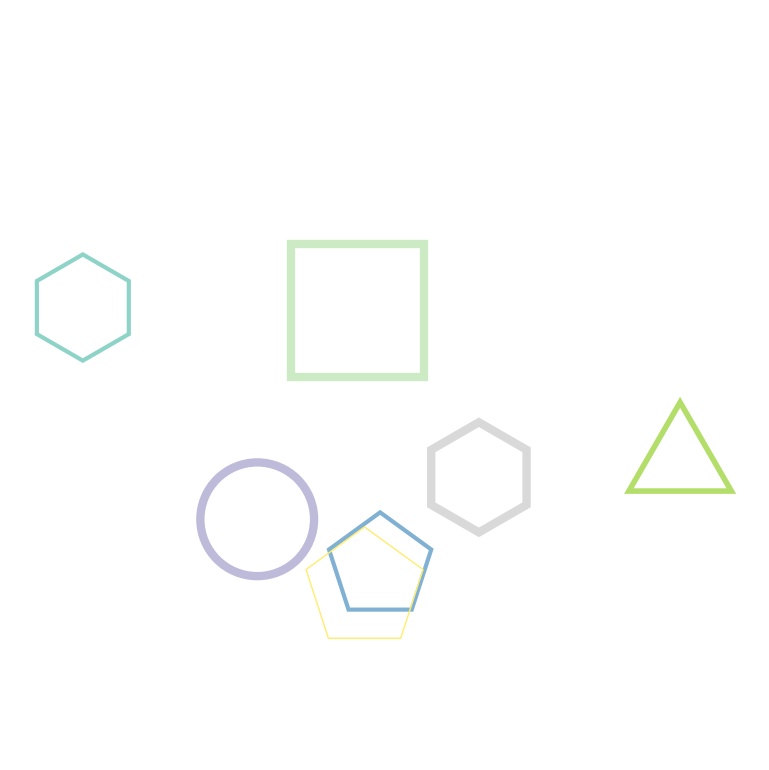[{"shape": "hexagon", "thickness": 1.5, "radius": 0.34, "center": [0.108, 0.601]}, {"shape": "circle", "thickness": 3, "radius": 0.37, "center": [0.334, 0.326]}, {"shape": "pentagon", "thickness": 1.5, "radius": 0.35, "center": [0.494, 0.265]}, {"shape": "triangle", "thickness": 2, "radius": 0.38, "center": [0.883, 0.401]}, {"shape": "hexagon", "thickness": 3, "radius": 0.36, "center": [0.622, 0.38]}, {"shape": "square", "thickness": 3, "radius": 0.43, "center": [0.464, 0.597]}, {"shape": "pentagon", "thickness": 0.5, "radius": 0.4, "center": [0.473, 0.236]}]